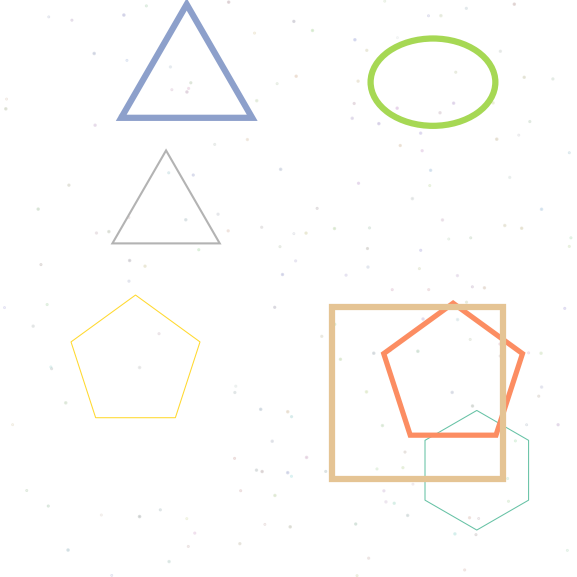[{"shape": "hexagon", "thickness": 0.5, "radius": 0.52, "center": [0.826, 0.185]}, {"shape": "pentagon", "thickness": 2.5, "radius": 0.63, "center": [0.785, 0.348]}, {"shape": "triangle", "thickness": 3, "radius": 0.65, "center": [0.323, 0.861]}, {"shape": "oval", "thickness": 3, "radius": 0.54, "center": [0.75, 0.857]}, {"shape": "pentagon", "thickness": 0.5, "radius": 0.59, "center": [0.235, 0.371]}, {"shape": "square", "thickness": 3, "radius": 0.74, "center": [0.723, 0.318]}, {"shape": "triangle", "thickness": 1, "radius": 0.54, "center": [0.288, 0.631]}]